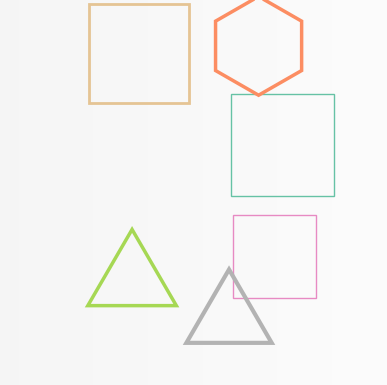[{"shape": "square", "thickness": 1, "radius": 0.66, "center": [0.729, 0.622]}, {"shape": "hexagon", "thickness": 2.5, "radius": 0.64, "center": [0.667, 0.881]}, {"shape": "square", "thickness": 1, "radius": 0.53, "center": [0.708, 0.334]}, {"shape": "triangle", "thickness": 2.5, "radius": 0.66, "center": [0.341, 0.272]}, {"shape": "square", "thickness": 2, "radius": 0.65, "center": [0.36, 0.861]}, {"shape": "triangle", "thickness": 3, "radius": 0.64, "center": [0.591, 0.173]}]